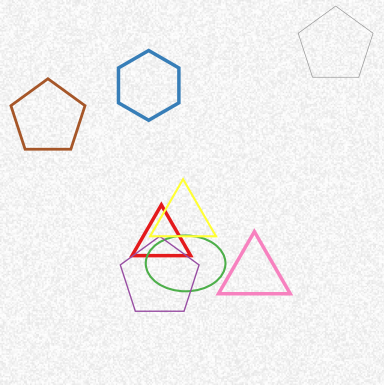[{"shape": "triangle", "thickness": 2.5, "radius": 0.44, "center": [0.419, 0.38]}, {"shape": "hexagon", "thickness": 2.5, "radius": 0.45, "center": [0.386, 0.778]}, {"shape": "oval", "thickness": 1.5, "radius": 0.52, "center": [0.482, 0.316]}, {"shape": "pentagon", "thickness": 1, "radius": 0.54, "center": [0.415, 0.279]}, {"shape": "triangle", "thickness": 1.5, "radius": 0.49, "center": [0.475, 0.436]}, {"shape": "pentagon", "thickness": 2, "radius": 0.51, "center": [0.125, 0.694]}, {"shape": "triangle", "thickness": 2.5, "radius": 0.54, "center": [0.661, 0.291]}, {"shape": "pentagon", "thickness": 0.5, "radius": 0.51, "center": [0.872, 0.882]}]